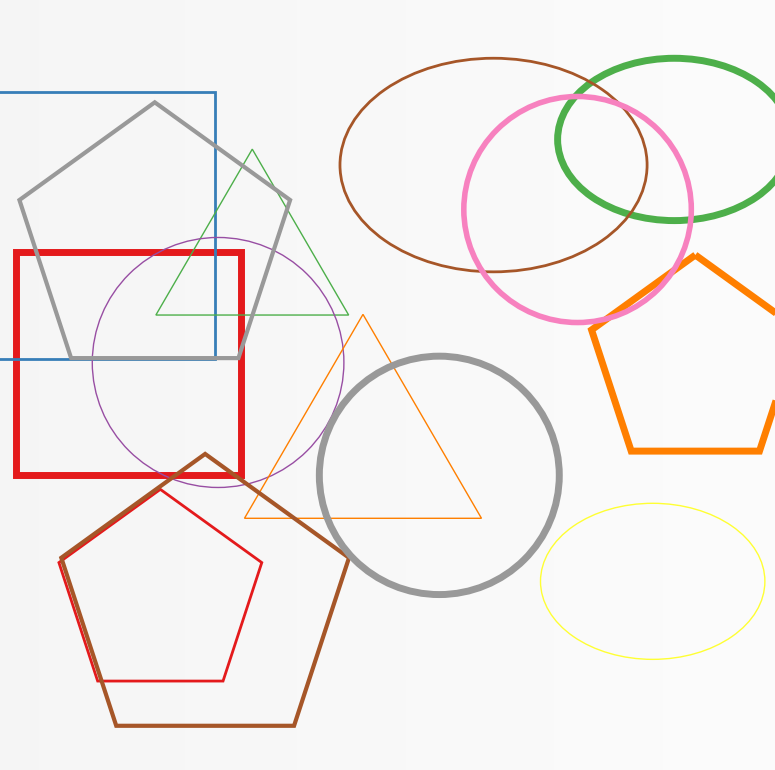[{"shape": "square", "thickness": 2.5, "radius": 0.72, "center": [0.166, 0.528]}, {"shape": "pentagon", "thickness": 1, "radius": 0.69, "center": [0.207, 0.227]}, {"shape": "square", "thickness": 1, "radius": 0.87, "center": [0.104, 0.707]}, {"shape": "oval", "thickness": 2.5, "radius": 0.75, "center": [0.87, 0.819]}, {"shape": "triangle", "thickness": 0.5, "radius": 0.72, "center": [0.326, 0.663]}, {"shape": "circle", "thickness": 0.5, "radius": 0.81, "center": [0.281, 0.529]}, {"shape": "pentagon", "thickness": 2.5, "radius": 0.7, "center": [0.897, 0.528]}, {"shape": "triangle", "thickness": 0.5, "radius": 0.88, "center": [0.468, 0.415]}, {"shape": "oval", "thickness": 0.5, "radius": 0.72, "center": [0.842, 0.245]}, {"shape": "pentagon", "thickness": 1.5, "radius": 0.98, "center": [0.265, 0.215]}, {"shape": "oval", "thickness": 1, "radius": 0.99, "center": [0.637, 0.786]}, {"shape": "circle", "thickness": 2, "radius": 0.73, "center": [0.745, 0.728]}, {"shape": "pentagon", "thickness": 1.5, "radius": 0.92, "center": [0.2, 0.683]}, {"shape": "circle", "thickness": 2.5, "radius": 0.77, "center": [0.567, 0.383]}]